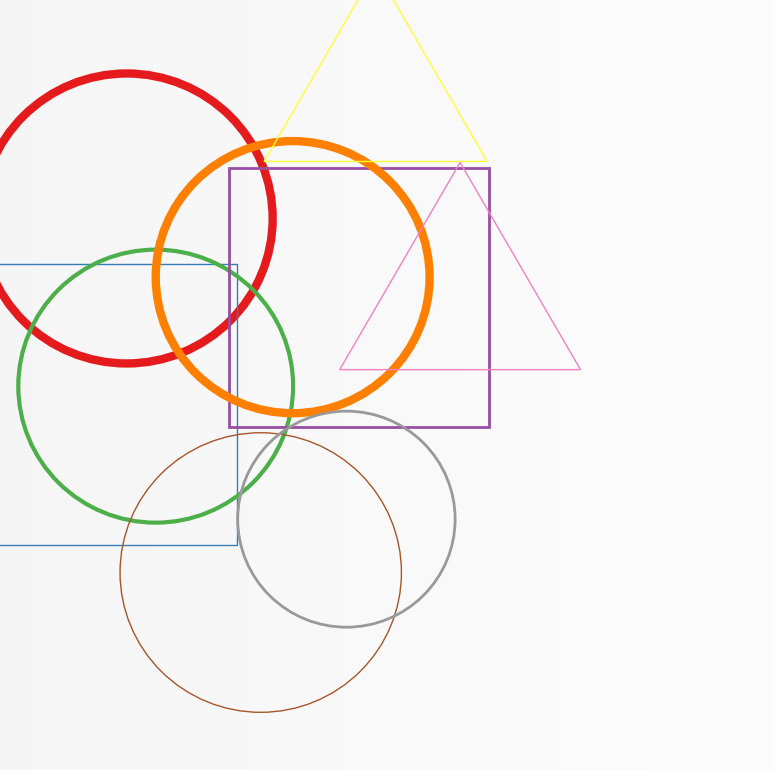[{"shape": "circle", "thickness": 3, "radius": 0.94, "center": [0.164, 0.716]}, {"shape": "square", "thickness": 0.5, "radius": 0.91, "center": [0.123, 0.474]}, {"shape": "circle", "thickness": 1.5, "radius": 0.89, "center": [0.201, 0.499]}, {"shape": "square", "thickness": 1, "radius": 0.84, "center": [0.464, 0.614]}, {"shape": "circle", "thickness": 3, "radius": 0.88, "center": [0.378, 0.64]}, {"shape": "triangle", "thickness": 0.5, "radius": 0.83, "center": [0.485, 0.873]}, {"shape": "circle", "thickness": 0.5, "radius": 0.91, "center": [0.336, 0.256]}, {"shape": "triangle", "thickness": 0.5, "radius": 0.9, "center": [0.594, 0.61]}, {"shape": "circle", "thickness": 1, "radius": 0.7, "center": [0.447, 0.326]}]